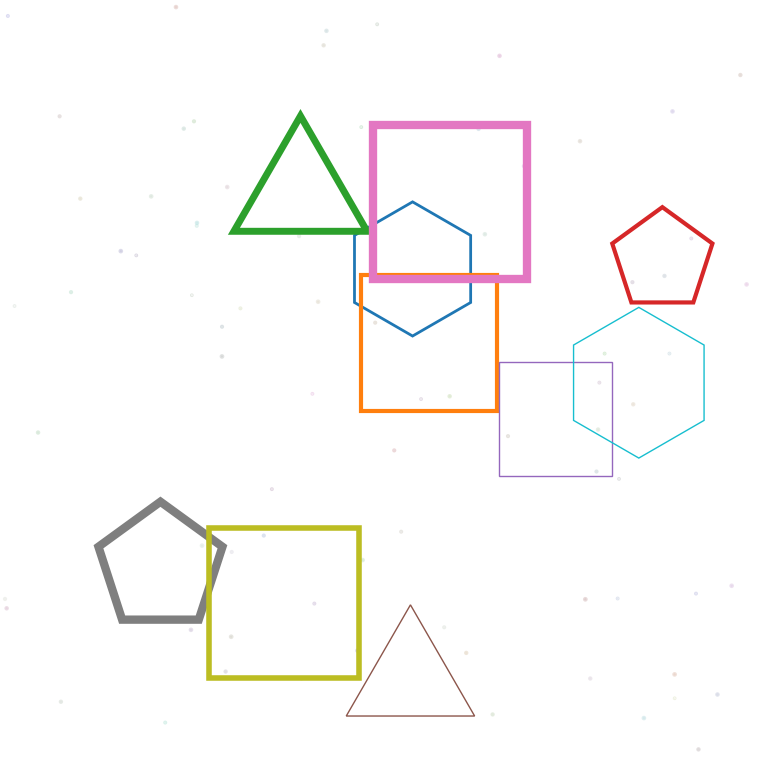[{"shape": "hexagon", "thickness": 1, "radius": 0.44, "center": [0.536, 0.651]}, {"shape": "square", "thickness": 1.5, "radius": 0.44, "center": [0.557, 0.554]}, {"shape": "triangle", "thickness": 2.5, "radius": 0.5, "center": [0.39, 0.75]}, {"shape": "pentagon", "thickness": 1.5, "radius": 0.34, "center": [0.86, 0.663]}, {"shape": "square", "thickness": 0.5, "radius": 0.37, "center": [0.721, 0.456]}, {"shape": "triangle", "thickness": 0.5, "radius": 0.48, "center": [0.533, 0.118]}, {"shape": "square", "thickness": 3, "radius": 0.5, "center": [0.584, 0.738]}, {"shape": "pentagon", "thickness": 3, "radius": 0.42, "center": [0.208, 0.264]}, {"shape": "square", "thickness": 2, "radius": 0.49, "center": [0.369, 0.217]}, {"shape": "hexagon", "thickness": 0.5, "radius": 0.49, "center": [0.83, 0.503]}]